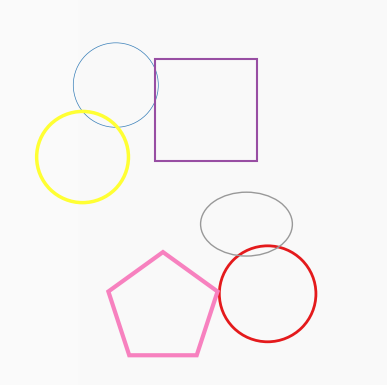[{"shape": "circle", "thickness": 2, "radius": 0.62, "center": [0.691, 0.237]}, {"shape": "circle", "thickness": 0.5, "radius": 0.55, "center": [0.299, 0.779]}, {"shape": "square", "thickness": 1.5, "radius": 0.66, "center": [0.532, 0.714]}, {"shape": "circle", "thickness": 2.5, "radius": 0.59, "center": [0.213, 0.592]}, {"shape": "pentagon", "thickness": 3, "radius": 0.74, "center": [0.421, 0.197]}, {"shape": "oval", "thickness": 1, "radius": 0.59, "center": [0.636, 0.418]}]